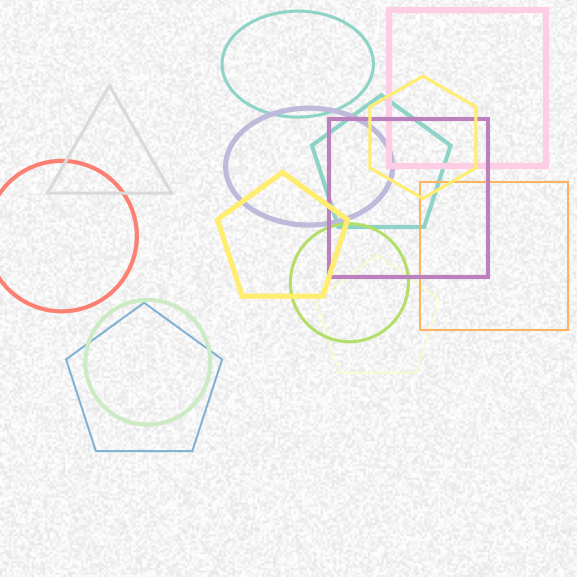[{"shape": "oval", "thickness": 1.5, "radius": 0.66, "center": [0.516, 0.888]}, {"shape": "pentagon", "thickness": 2, "radius": 0.63, "center": [0.66, 0.708]}, {"shape": "pentagon", "thickness": 0.5, "radius": 0.57, "center": [0.654, 0.445]}, {"shape": "oval", "thickness": 2.5, "radius": 0.72, "center": [0.535, 0.711]}, {"shape": "circle", "thickness": 2, "radius": 0.65, "center": [0.107, 0.59]}, {"shape": "pentagon", "thickness": 1, "radius": 0.71, "center": [0.25, 0.333]}, {"shape": "square", "thickness": 1, "radius": 0.64, "center": [0.855, 0.556]}, {"shape": "circle", "thickness": 1.5, "radius": 0.51, "center": [0.605, 0.51]}, {"shape": "square", "thickness": 3, "radius": 0.68, "center": [0.81, 0.847]}, {"shape": "triangle", "thickness": 1.5, "radius": 0.62, "center": [0.19, 0.727]}, {"shape": "square", "thickness": 2, "radius": 0.69, "center": [0.707, 0.656]}, {"shape": "circle", "thickness": 2, "radius": 0.54, "center": [0.256, 0.372]}, {"shape": "hexagon", "thickness": 1.5, "radius": 0.53, "center": [0.732, 0.761]}, {"shape": "pentagon", "thickness": 2.5, "radius": 0.59, "center": [0.489, 0.582]}]